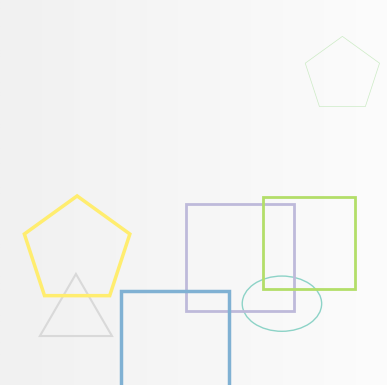[{"shape": "oval", "thickness": 1, "radius": 0.51, "center": [0.728, 0.211]}, {"shape": "square", "thickness": 2, "radius": 0.69, "center": [0.62, 0.331]}, {"shape": "square", "thickness": 2.5, "radius": 0.7, "center": [0.453, 0.106]}, {"shape": "square", "thickness": 2, "radius": 0.6, "center": [0.798, 0.368]}, {"shape": "triangle", "thickness": 1.5, "radius": 0.54, "center": [0.196, 0.181]}, {"shape": "pentagon", "thickness": 0.5, "radius": 0.5, "center": [0.884, 0.805]}, {"shape": "pentagon", "thickness": 2.5, "radius": 0.72, "center": [0.199, 0.348]}]